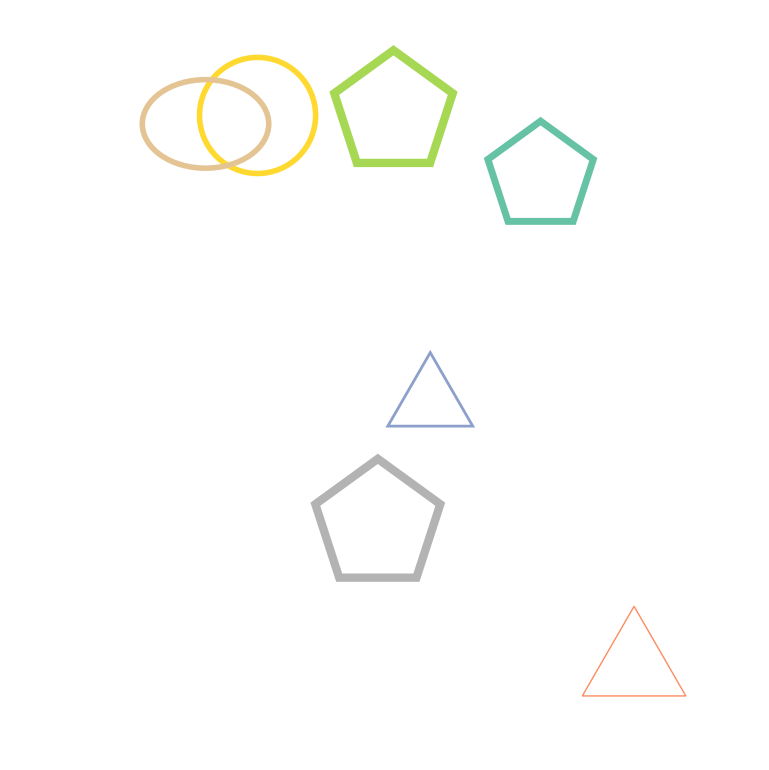[{"shape": "pentagon", "thickness": 2.5, "radius": 0.36, "center": [0.702, 0.771]}, {"shape": "triangle", "thickness": 0.5, "radius": 0.39, "center": [0.823, 0.135]}, {"shape": "triangle", "thickness": 1, "radius": 0.32, "center": [0.559, 0.478]}, {"shape": "pentagon", "thickness": 3, "radius": 0.4, "center": [0.511, 0.854]}, {"shape": "circle", "thickness": 2, "radius": 0.38, "center": [0.334, 0.85]}, {"shape": "oval", "thickness": 2, "radius": 0.41, "center": [0.267, 0.839]}, {"shape": "pentagon", "thickness": 3, "radius": 0.43, "center": [0.491, 0.319]}]